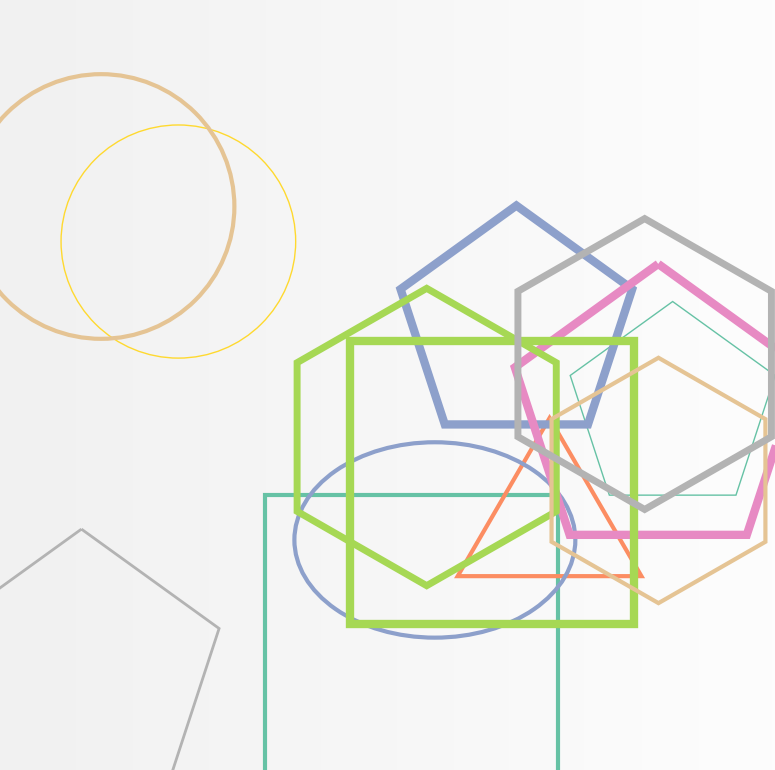[{"shape": "square", "thickness": 1.5, "radius": 0.95, "center": [0.531, 0.168]}, {"shape": "pentagon", "thickness": 0.5, "radius": 0.69, "center": [0.868, 0.469]}, {"shape": "triangle", "thickness": 1.5, "radius": 0.68, "center": [0.709, 0.32]}, {"shape": "pentagon", "thickness": 3, "radius": 0.79, "center": [0.666, 0.576]}, {"shape": "oval", "thickness": 1.5, "radius": 0.91, "center": [0.561, 0.299]}, {"shape": "pentagon", "thickness": 3, "radius": 0.97, "center": [0.849, 0.463]}, {"shape": "hexagon", "thickness": 2.5, "radius": 0.97, "center": [0.551, 0.432]}, {"shape": "square", "thickness": 3, "radius": 0.92, "center": [0.635, 0.374]}, {"shape": "circle", "thickness": 0.5, "radius": 0.76, "center": [0.23, 0.686]}, {"shape": "circle", "thickness": 1.5, "radius": 0.86, "center": [0.131, 0.732]}, {"shape": "hexagon", "thickness": 1.5, "radius": 0.8, "center": [0.85, 0.376]}, {"shape": "pentagon", "thickness": 1, "radius": 0.93, "center": [0.105, 0.126]}, {"shape": "hexagon", "thickness": 2.5, "radius": 0.94, "center": [0.832, 0.527]}]